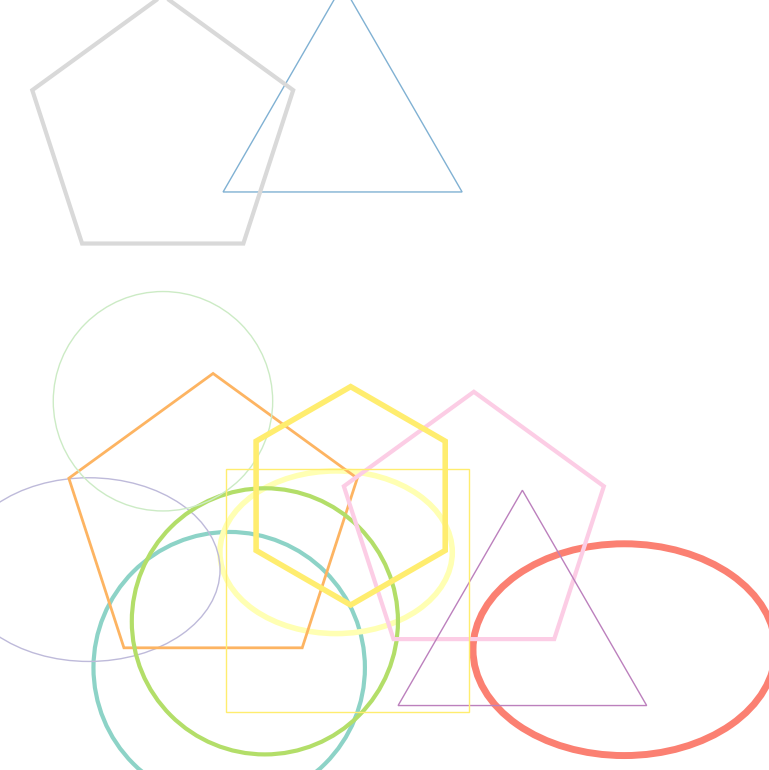[{"shape": "circle", "thickness": 1.5, "radius": 0.88, "center": [0.298, 0.133]}, {"shape": "oval", "thickness": 2, "radius": 0.75, "center": [0.437, 0.283]}, {"shape": "oval", "thickness": 0.5, "radius": 0.85, "center": [0.115, 0.26]}, {"shape": "oval", "thickness": 2.5, "radius": 0.98, "center": [0.811, 0.156]}, {"shape": "triangle", "thickness": 0.5, "radius": 0.9, "center": [0.445, 0.84]}, {"shape": "pentagon", "thickness": 1, "radius": 0.98, "center": [0.277, 0.318]}, {"shape": "circle", "thickness": 1.5, "radius": 0.86, "center": [0.344, 0.193]}, {"shape": "pentagon", "thickness": 1.5, "radius": 0.89, "center": [0.615, 0.314]}, {"shape": "pentagon", "thickness": 1.5, "radius": 0.89, "center": [0.211, 0.828]}, {"shape": "triangle", "thickness": 0.5, "radius": 0.93, "center": [0.678, 0.177]}, {"shape": "circle", "thickness": 0.5, "radius": 0.71, "center": [0.212, 0.479]}, {"shape": "square", "thickness": 0.5, "radius": 0.79, "center": [0.451, 0.233]}, {"shape": "hexagon", "thickness": 2, "radius": 0.71, "center": [0.455, 0.356]}]